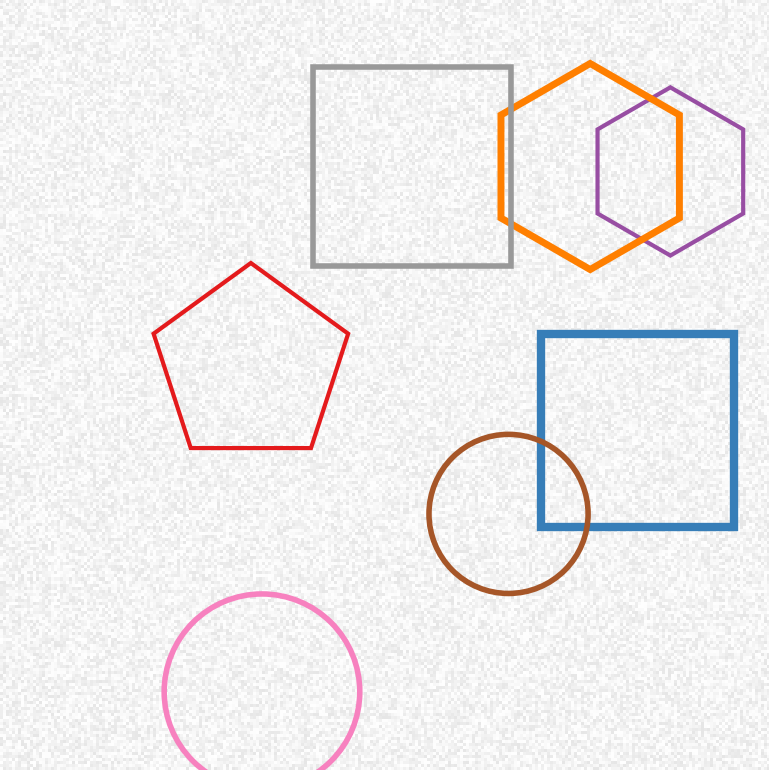[{"shape": "pentagon", "thickness": 1.5, "radius": 0.66, "center": [0.326, 0.526]}, {"shape": "square", "thickness": 3, "radius": 0.63, "center": [0.827, 0.441]}, {"shape": "hexagon", "thickness": 1.5, "radius": 0.55, "center": [0.871, 0.777]}, {"shape": "hexagon", "thickness": 2.5, "radius": 0.67, "center": [0.766, 0.784]}, {"shape": "circle", "thickness": 2, "radius": 0.52, "center": [0.66, 0.333]}, {"shape": "circle", "thickness": 2, "radius": 0.64, "center": [0.34, 0.102]}, {"shape": "square", "thickness": 2, "radius": 0.65, "center": [0.535, 0.784]}]